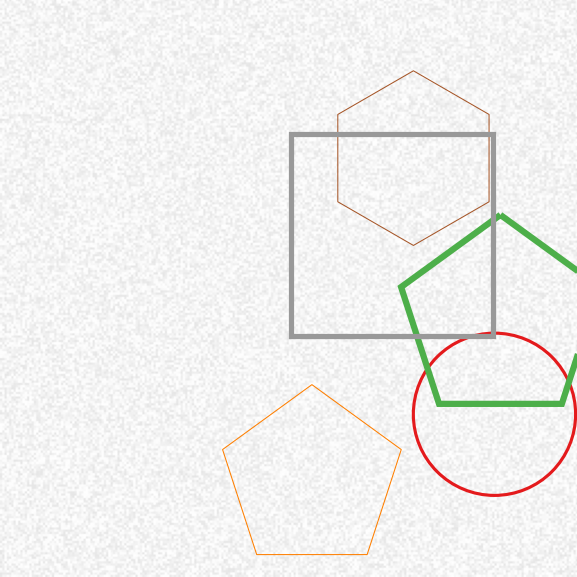[{"shape": "circle", "thickness": 1.5, "radius": 0.7, "center": [0.856, 0.282]}, {"shape": "pentagon", "thickness": 3, "radius": 0.9, "center": [0.867, 0.446]}, {"shape": "pentagon", "thickness": 0.5, "radius": 0.81, "center": [0.54, 0.17]}, {"shape": "hexagon", "thickness": 0.5, "radius": 0.76, "center": [0.716, 0.725]}, {"shape": "square", "thickness": 2.5, "radius": 0.88, "center": [0.678, 0.593]}]